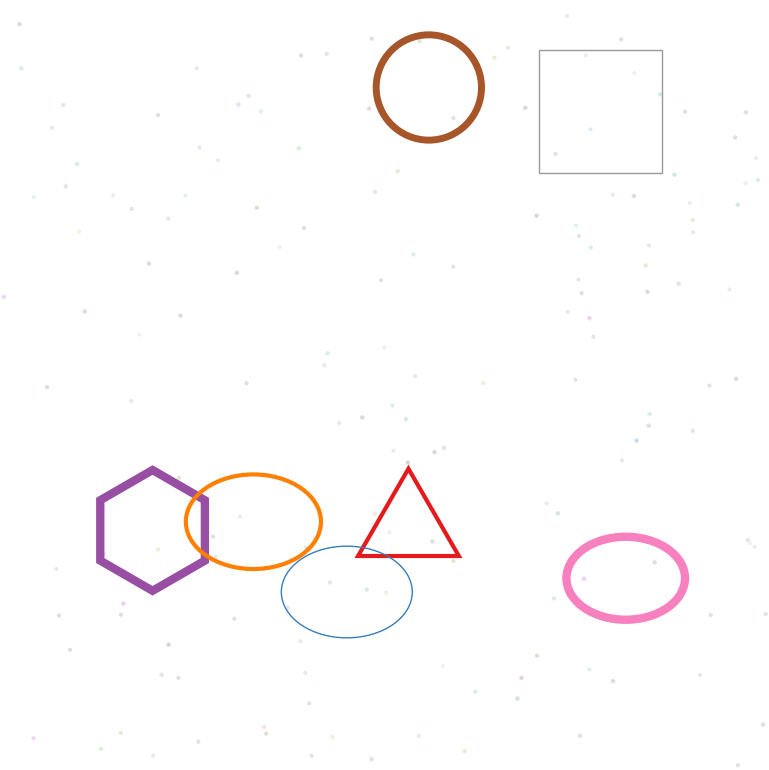[{"shape": "triangle", "thickness": 1.5, "radius": 0.38, "center": [0.53, 0.316]}, {"shape": "oval", "thickness": 0.5, "radius": 0.43, "center": [0.45, 0.231]}, {"shape": "hexagon", "thickness": 3, "radius": 0.39, "center": [0.198, 0.311]}, {"shape": "oval", "thickness": 1.5, "radius": 0.44, "center": [0.329, 0.322]}, {"shape": "circle", "thickness": 2.5, "radius": 0.34, "center": [0.557, 0.886]}, {"shape": "oval", "thickness": 3, "radius": 0.38, "center": [0.813, 0.249]}, {"shape": "square", "thickness": 0.5, "radius": 0.4, "center": [0.78, 0.855]}]